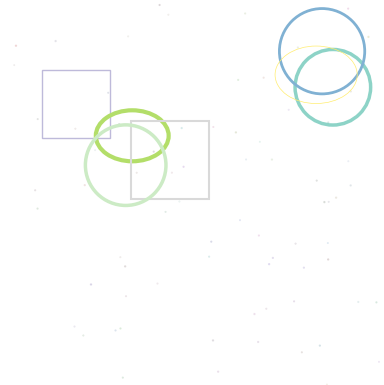[{"shape": "circle", "thickness": 2.5, "radius": 0.49, "center": [0.865, 0.773]}, {"shape": "square", "thickness": 1, "radius": 0.44, "center": [0.198, 0.73]}, {"shape": "circle", "thickness": 2, "radius": 0.55, "center": [0.837, 0.867]}, {"shape": "oval", "thickness": 3, "radius": 0.47, "center": [0.343, 0.647]}, {"shape": "square", "thickness": 1.5, "radius": 0.51, "center": [0.442, 0.585]}, {"shape": "circle", "thickness": 2.5, "radius": 0.52, "center": [0.326, 0.571]}, {"shape": "oval", "thickness": 0.5, "radius": 0.53, "center": [0.821, 0.806]}]